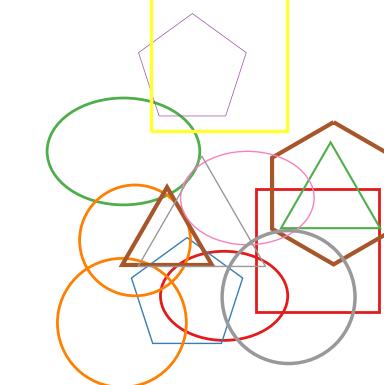[{"shape": "square", "thickness": 2, "radius": 0.8, "center": [0.824, 0.349]}, {"shape": "oval", "thickness": 2, "radius": 0.83, "center": [0.582, 0.232]}, {"shape": "pentagon", "thickness": 1, "radius": 0.76, "center": [0.486, 0.231]}, {"shape": "oval", "thickness": 2, "radius": 0.99, "center": [0.321, 0.607]}, {"shape": "triangle", "thickness": 1.5, "radius": 0.74, "center": [0.859, 0.482]}, {"shape": "pentagon", "thickness": 0.5, "radius": 0.74, "center": [0.5, 0.818]}, {"shape": "circle", "thickness": 2, "radius": 0.84, "center": [0.317, 0.161]}, {"shape": "circle", "thickness": 2, "radius": 0.72, "center": [0.351, 0.376]}, {"shape": "square", "thickness": 2.5, "radius": 0.89, "center": [0.569, 0.836]}, {"shape": "triangle", "thickness": 3, "radius": 0.67, "center": [0.434, 0.379]}, {"shape": "hexagon", "thickness": 3, "radius": 0.92, "center": [0.867, 0.498]}, {"shape": "oval", "thickness": 1, "radius": 0.87, "center": [0.643, 0.486]}, {"shape": "circle", "thickness": 2.5, "radius": 0.86, "center": [0.75, 0.228]}, {"shape": "triangle", "thickness": 1, "radius": 0.96, "center": [0.524, 0.403]}]